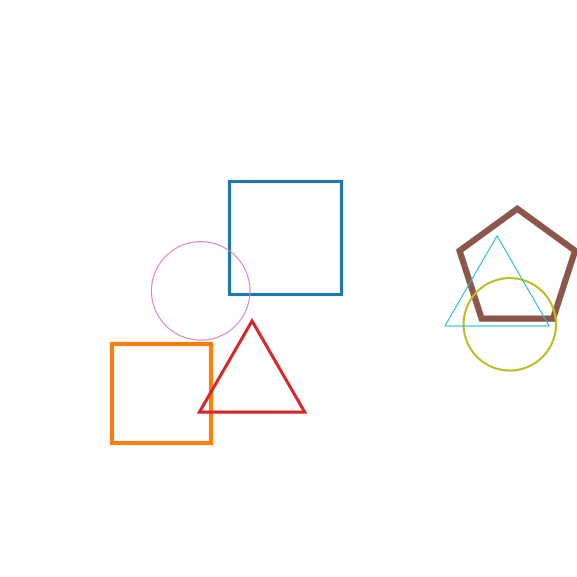[{"shape": "square", "thickness": 1.5, "radius": 0.49, "center": [0.493, 0.587]}, {"shape": "square", "thickness": 2, "radius": 0.43, "center": [0.28, 0.318]}, {"shape": "triangle", "thickness": 1.5, "radius": 0.53, "center": [0.436, 0.338]}, {"shape": "pentagon", "thickness": 3, "radius": 0.53, "center": [0.896, 0.532]}, {"shape": "circle", "thickness": 0.5, "radius": 0.43, "center": [0.348, 0.495]}, {"shape": "circle", "thickness": 1, "radius": 0.4, "center": [0.883, 0.438]}, {"shape": "triangle", "thickness": 0.5, "radius": 0.52, "center": [0.861, 0.487]}]